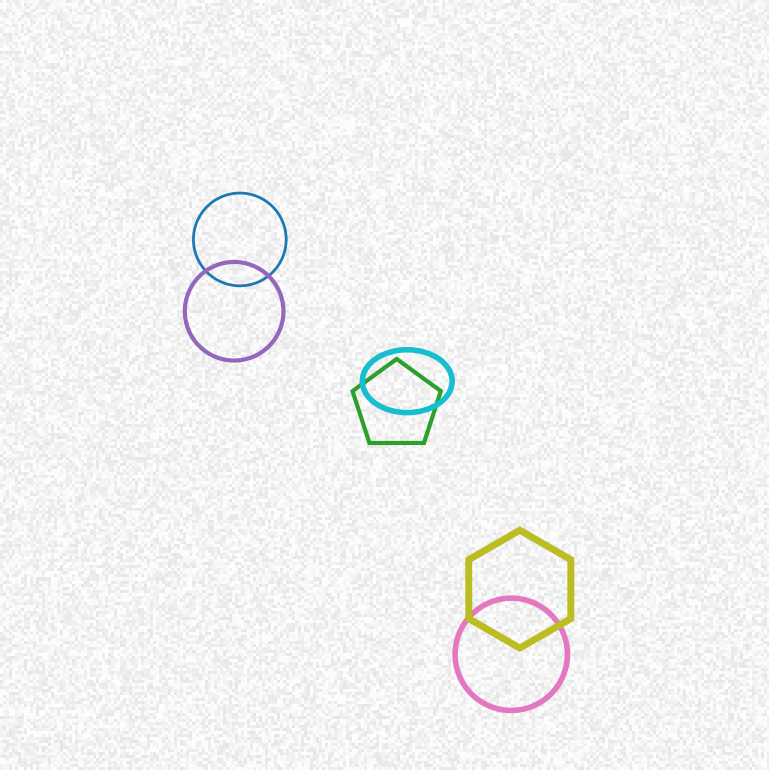[{"shape": "circle", "thickness": 1, "radius": 0.3, "center": [0.311, 0.689]}, {"shape": "pentagon", "thickness": 1.5, "radius": 0.3, "center": [0.515, 0.473]}, {"shape": "circle", "thickness": 1.5, "radius": 0.32, "center": [0.304, 0.596]}, {"shape": "circle", "thickness": 2, "radius": 0.36, "center": [0.664, 0.15]}, {"shape": "hexagon", "thickness": 2.5, "radius": 0.38, "center": [0.675, 0.235]}, {"shape": "oval", "thickness": 2, "radius": 0.29, "center": [0.529, 0.505]}]